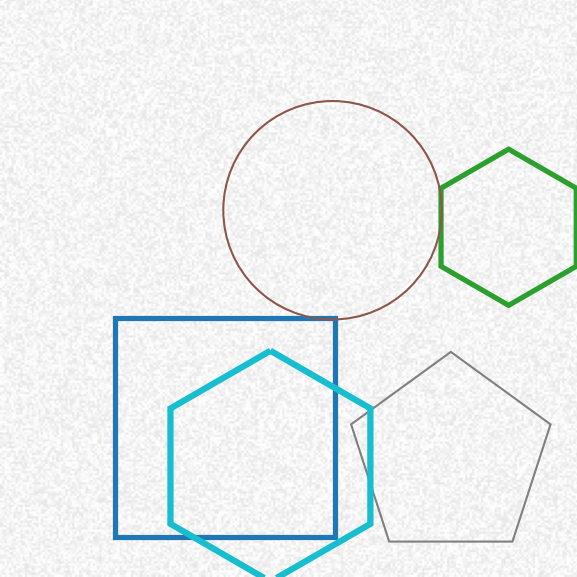[{"shape": "square", "thickness": 2.5, "radius": 0.95, "center": [0.39, 0.259]}, {"shape": "hexagon", "thickness": 2.5, "radius": 0.68, "center": [0.881, 0.606]}, {"shape": "circle", "thickness": 1, "radius": 0.95, "center": [0.576, 0.635]}, {"shape": "pentagon", "thickness": 1, "radius": 0.91, "center": [0.781, 0.208]}, {"shape": "hexagon", "thickness": 3, "radius": 1.0, "center": [0.468, 0.192]}]